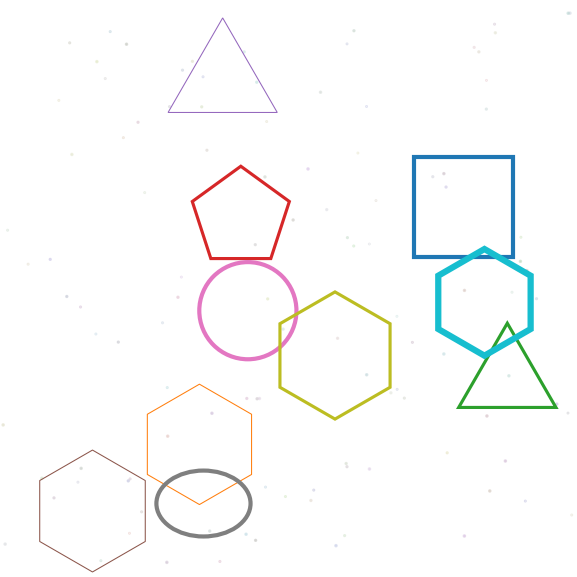[{"shape": "square", "thickness": 2, "radius": 0.43, "center": [0.803, 0.641]}, {"shape": "hexagon", "thickness": 0.5, "radius": 0.52, "center": [0.345, 0.23]}, {"shape": "triangle", "thickness": 1.5, "radius": 0.49, "center": [0.878, 0.342]}, {"shape": "pentagon", "thickness": 1.5, "radius": 0.44, "center": [0.417, 0.623]}, {"shape": "triangle", "thickness": 0.5, "radius": 0.55, "center": [0.386, 0.859]}, {"shape": "hexagon", "thickness": 0.5, "radius": 0.53, "center": [0.16, 0.114]}, {"shape": "circle", "thickness": 2, "radius": 0.42, "center": [0.429, 0.461]}, {"shape": "oval", "thickness": 2, "radius": 0.41, "center": [0.352, 0.127]}, {"shape": "hexagon", "thickness": 1.5, "radius": 0.55, "center": [0.58, 0.384]}, {"shape": "hexagon", "thickness": 3, "radius": 0.46, "center": [0.839, 0.476]}]